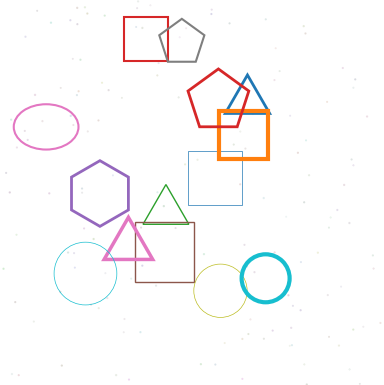[{"shape": "square", "thickness": 0.5, "radius": 0.35, "center": [0.559, 0.538]}, {"shape": "triangle", "thickness": 2, "radius": 0.33, "center": [0.643, 0.739]}, {"shape": "square", "thickness": 3, "radius": 0.31, "center": [0.632, 0.649]}, {"shape": "triangle", "thickness": 1, "radius": 0.34, "center": [0.431, 0.452]}, {"shape": "square", "thickness": 1.5, "radius": 0.29, "center": [0.378, 0.898]}, {"shape": "pentagon", "thickness": 2, "radius": 0.42, "center": [0.567, 0.738]}, {"shape": "hexagon", "thickness": 2, "radius": 0.43, "center": [0.26, 0.497]}, {"shape": "square", "thickness": 1, "radius": 0.39, "center": [0.427, 0.345]}, {"shape": "triangle", "thickness": 2.5, "radius": 0.36, "center": [0.334, 0.363]}, {"shape": "oval", "thickness": 1.5, "radius": 0.42, "center": [0.12, 0.67]}, {"shape": "pentagon", "thickness": 1.5, "radius": 0.31, "center": [0.472, 0.889]}, {"shape": "circle", "thickness": 0.5, "radius": 0.35, "center": [0.573, 0.245]}, {"shape": "circle", "thickness": 0.5, "radius": 0.41, "center": [0.222, 0.289]}, {"shape": "circle", "thickness": 3, "radius": 0.31, "center": [0.69, 0.277]}]